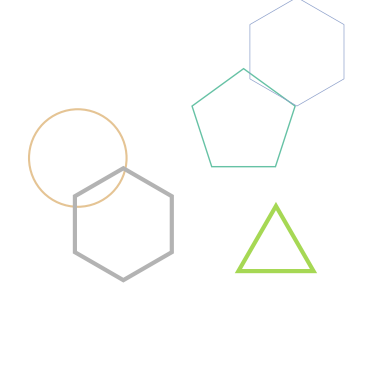[{"shape": "pentagon", "thickness": 1, "radius": 0.7, "center": [0.633, 0.681]}, {"shape": "hexagon", "thickness": 0.5, "radius": 0.71, "center": [0.771, 0.866]}, {"shape": "triangle", "thickness": 3, "radius": 0.56, "center": [0.717, 0.352]}, {"shape": "circle", "thickness": 1.5, "radius": 0.63, "center": [0.202, 0.59]}, {"shape": "hexagon", "thickness": 3, "radius": 0.73, "center": [0.32, 0.418]}]